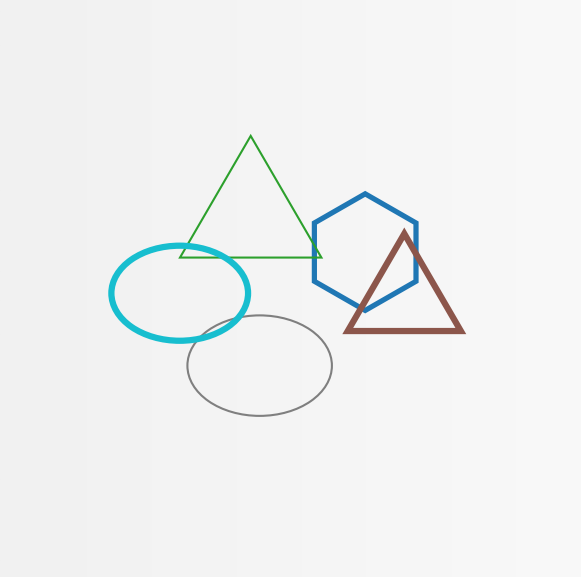[{"shape": "hexagon", "thickness": 2.5, "radius": 0.5, "center": [0.628, 0.563]}, {"shape": "triangle", "thickness": 1, "radius": 0.7, "center": [0.431, 0.623]}, {"shape": "triangle", "thickness": 3, "radius": 0.56, "center": [0.696, 0.482]}, {"shape": "oval", "thickness": 1, "radius": 0.62, "center": [0.447, 0.366]}, {"shape": "oval", "thickness": 3, "radius": 0.59, "center": [0.309, 0.491]}]